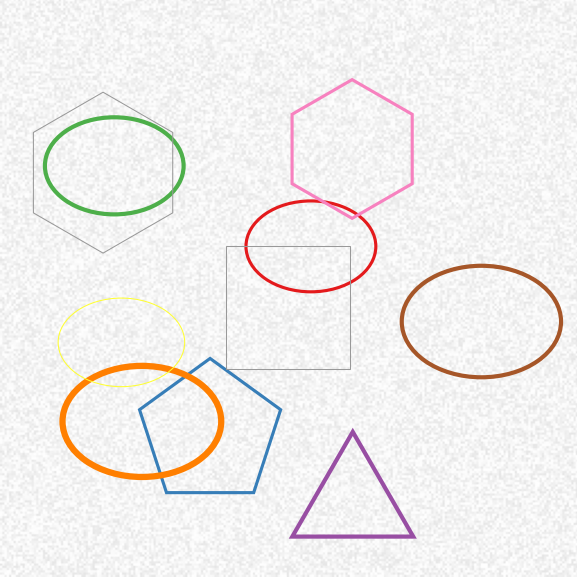[{"shape": "oval", "thickness": 1.5, "radius": 0.56, "center": [0.538, 0.573]}, {"shape": "pentagon", "thickness": 1.5, "radius": 0.64, "center": [0.364, 0.25]}, {"shape": "oval", "thickness": 2, "radius": 0.6, "center": [0.198, 0.712]}, {"shape": "triangle", "thickness": 2, "radius": 0.6, "center": [0.611, 0.13]}, {"shape": "oval", "thickness": 3, "radius": 0.69, "center": [0.246, 0.269]}, {"shape": "oval", "thickness": 0.5, "radius": 0.55, "center": [0.21, 0.406]}, {"shape": "oval", "thickness": 2, "radius": 0.69, "center": [0.834, 0.442]}, {"shape": "hexagon", "thickness": 1.5, "radius": 0.6, "center": [0.61, 0.741]}, {"shape": "hexagon", "thickness": 0.5, "radius": 0.7, "center": [0.178, 0.7]}, {"shape": "square", "thickness": 0.5, "radius": 0.54, "center": [0.499, 0.467]}]